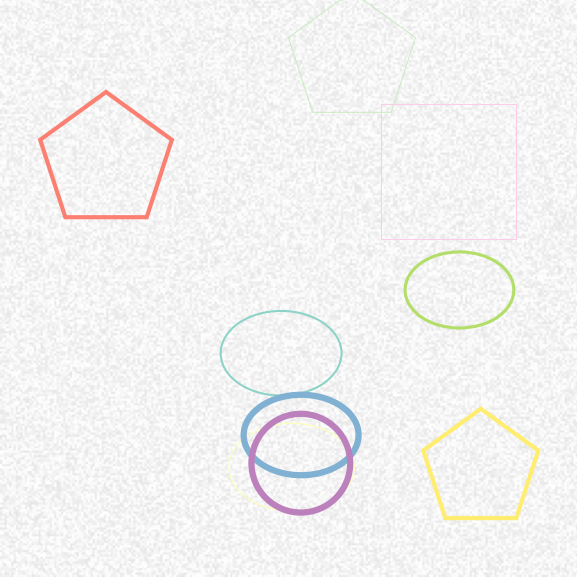[{"shape": "oval", "thickness": 1, "radius": 0.52, "center": [0.487, 0.387]}, {"shape": "oval", "thickness": 0.5, "radius": 0.54, "center": [0.505, 0.19]}, {"shape": "pentagon", "thickness": 2, "radius": 0.6, "center": [0.184, 0.72]}, {"shape": "oval", "thickness": 3, "radius": 0.5, "center": [0.521, 0.246]}, {"shape": "oval", "thickness": 1.5, "radius": 0.47, "center": [0.796, 0.497]}, {"shape": "square", "thickness": 0.5, "radius": 0.58, "center": [0.776, 0.702]}, {"shape": "circle", "thickness": 3, "radius": 0.43, "center": [0.521, 0.197]}, {"shape": "pentagon", "thickness": 0.5, "radius": 0.58, "center": [0.609, 0.898]}, {"shape": "pentagon", "thickness": 2, "radius": 0.52, "center": [0.833, 0.187]}]